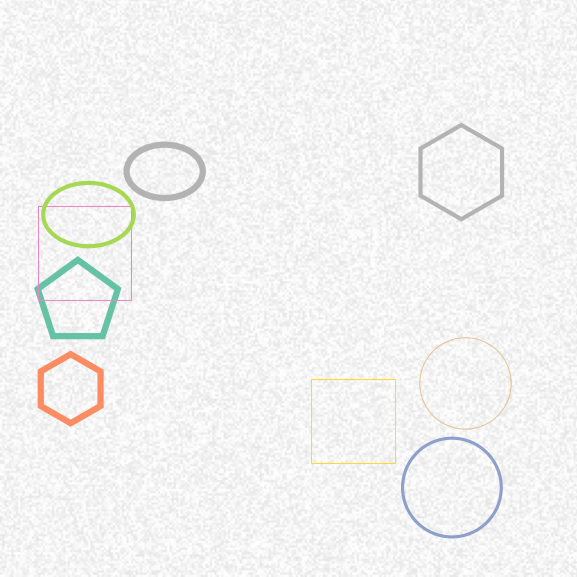[{"shape": "pentagon", "thickness": 3, "radius": 0.36, "center": [0.135, 0.476]}, {"shape": "hexagon", "thickness": 3, "radius": 0.3, "center": [0.122, 0.326]}, {"shape": "circle", "thickness": 1.5, "radius": 0.43, "center": [0.783, 0.155]}, {"shape": "square", "thickness": 0.5, "radius": 0.4, "center": [0.146, 0.561]}, {"shape": "oval", "thickness": 2, "radius": 0.39, "center": [0.153, 0.628]}, {"shape": "square", "thickness": 0.5, "radius": 0.37, "center": [0.612, 0.27]}, {"shape": "circle", "thickness": 0.5, "radius": 0.4, "center": [0.806, 0.335]}, {"shape": "oval", "thickness": 3, "radius": 0.33, "center": [0.285, 0.702]}, {"shape": "hexagon", "thickness": 2, "radius": 0.41, "center": [0.799, 0.701]}]